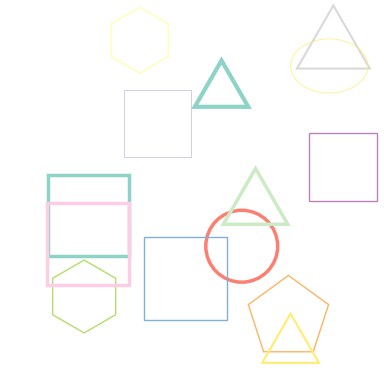[{"shape": "square", "thickness": 2.5, "radius": 0.53, "center": [0.229, 0.439]}, {"shape": "triangle", "thickness": 3, "radius": 0.4, "center": [0.575, 0.763]}, {"shape": "hexagon", "thickness": 1, "radius": 0.43, "center": [0.363, 0.896]}, {"shape": "square", "thickness": 0.5, "radius": 0.43, "center": [0.409, 0.679]}, {"shape": "circle", "thickness": 2.5, "radius": 0.47, "center": [0.628, 0.36]}, {"shape": "square", "thickness": 1, "radius": 0.54, "center": [0.481, 0.276]}, {"shape": "pentagon", "thickness": 1, "radius": 0.55, "center": [0.749, 0.175]}, {"shape": "hexagon", "thickness": 1, "radius": 0.47, "center": [0.219, 0.23]}, {"shape": "square", "thickness": 2.5, "radius": 0.53, "center": [0.228, 0.366]}, {"shape": "triangle", "thickness": 1.5, "radius": 0.55, "center": [0.866, 0.876]}, {"shape": "square", "thickness": 1, "radius": 0.44, "center": [0.892, 0.566]}, {"shape": "triangle", "thickness": 2.5, "radius": 0.48, "center": [0.664, 0.466]}, {"shape": "oval", "thickness": 0.5, "radius": 0.5, "center": [0.855, 0.829]}, {"shape": "triangle", "thickness": 1.5, "radius": 0.43, "center": [0.755, 0.1]}]